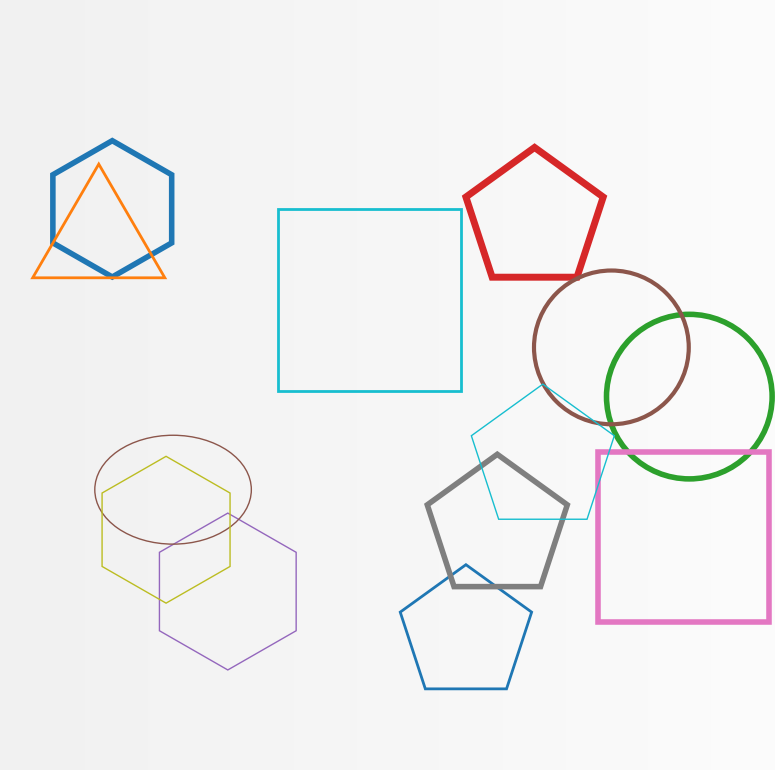[{"shape": "hexagon", "thickness": 2, "radius": 0.44, "center": [0.145, 0.729]}, {"shape": "pentagon", "thickness": 1, "radius": 0.45, "center": [0.601, 0.177]}, {"shape": "triangle", "thickness": 1, "radius": 0.49, "center": [0.127, 0.688]}, {"shape": "circle", "thickness": 2, "radius": 0.53, "center": [0.889, 0.485]}, {"shape": "pentagon", "thickness": 2.5, "radius": 0.47, "center": [0.69, 0.715]}, {"shape": "hexagon", "thickness": 0.5, "radius": 0.51, "center": [0.294, 0.232]}, {"shape": "oval", "thickness": 0.5, "radius": 0.5, "center": [0.223, 0.364]}, {"shape": "circle", "thickness": 1.5, "radius": 0.5, "center": [0.789, 0.549]}, {"shape": "square", "thickness": 2, "radius": 0.55, "center": [0.882, 0.302]}, {"shape": "pentagon", "thickness": 2, "radius": 0.47, "center": [0.642, 0.315]}, {"shape": "hexagon", "thickness": 0.5, "radius": 0.48, "center": [0.214, 0.312]}, {"shape": "square", "thickness": 1, "radius": 0.59, "center": [0.477, 0.611]}, {"shape": "pentagon", "thickness": 0.5, "radius": 0.48, "center": [0.7, 0.404]}]